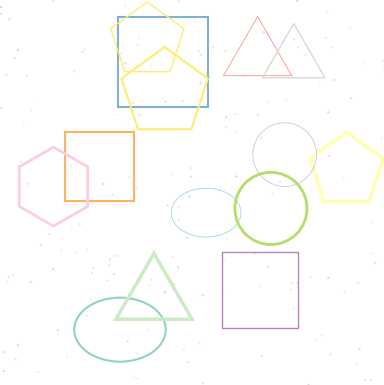[{"shape": "oval", "thickness": 1.5, "radius": 0.59, "center": [0.312, 0.144]}, {"shape": "oval", "thickness": 0.5, "radius": 0.45, "center": [0.535, 0.448]}, {"shape": "pentagon", "thickness": 2.5, "radius": 0.5, "center": [0.9, 0.557]}, {"shape": "circle", "thickness": 0.5, "radius": 0.41, "center": [0.739, 0.599]}, {"shape": "triangle", "thickness": 0.5, "radius": 0.51, "center": [0.669, 0.854]}, {"shape": "square", "thickness": 1.5, "radius": 0.58, "center": [0.423, 0.84]}, {"shape": "square", "thickness": 1.5, "radius": 0.45, "center": [0.259, 0.566]}, {"shape": "circle", "thickness": 2, "radius": 0.47, "center": [0.704, 0.459]}, {"shape": "hexagon", "thickness": 2, "radius": 0.51, "center": [0.139, 0.515]}, {"shape": "triangle", "thickness": 1, "radius": 0.47, "center": [0.763, 0.845]}, {"shape": "square", "thickness": 1, "radius": 0.49, "center": [0.675, 0.246]}, {"shape": "triangle", "thickness": 2.5, "radius": 0.57, "center": [0.4, 0.228]}, {"shape": "pentagon", "thickness": 1, "radius": 0.5, "center": [0.383, 0.895]}, {"shape": "pentagon", "thickness": 1.5, "radius": 0.59, "center": [0.428, 0.76]}]